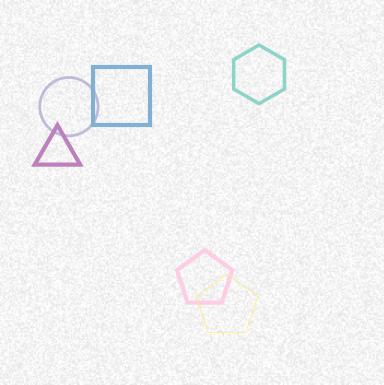[{"shape": "hexagon", "thickness": 2.5, "radius": 0.38, "center": [0.673, 0.807]}, {"shape": "circle", "thickness": 2, "radius": 0.38, "center": [0.179, 0.723]}, {"shape": "square", "thickness": 3, "radius": 0.37, "center": [0.316, 0.75]}, {"shape": "pentagon", "thickness": 3, "radius": 0.38, "center": [0.532, 0.275]}, {"shape": "triangle", "thickness": 3, "radius": 0.34, "center": [0.149, 0.607]}, {"shape": "pentagon", "thickness": 0.5, "radius": 0.42, "center": [0.59, 0.204]}]